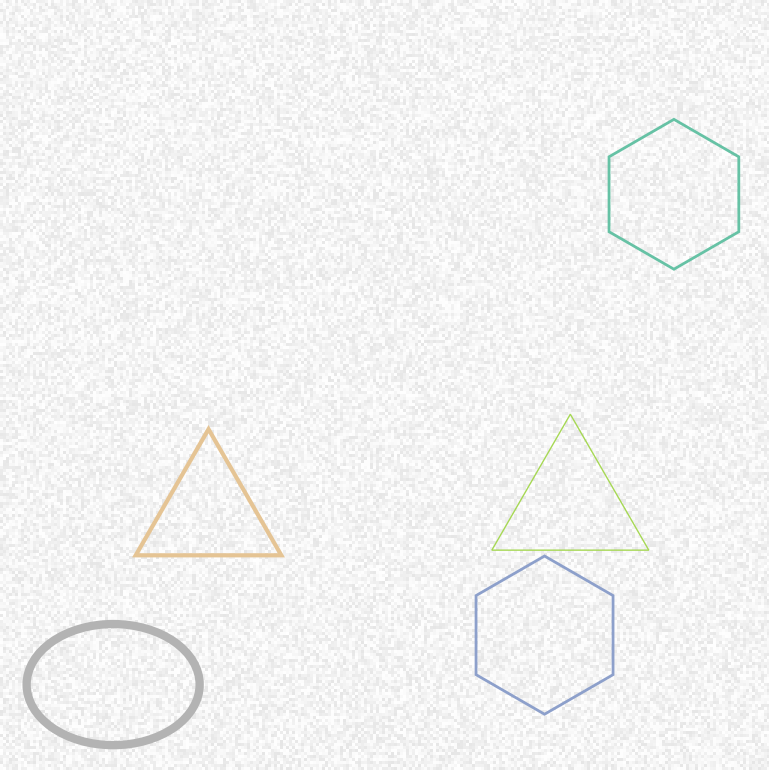[{"shape": "hexagon", "thickness": 1, "radius": 0.49, "center": [0.875, 0.748]}, {"shape": "hexagon", "thickness": 1, "radius": 0.51, "center": [0.707, 0.175]}, {"shape": "triangle", "thickness": 0.5, "radius": 0.59, "center": [0.741, 0.344]}, {"shape": "triangle", "thickness": 1.5, "radius": 0.55, "center": [0.271, 0.333]}, {"shape": "oval", "thickness": 3, "radius": 0.56, "center": [0.147, 0.111]}]